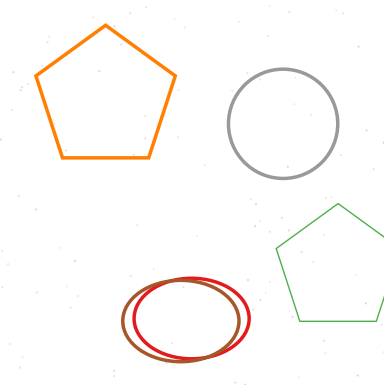[{"shape": "oval", "thickness": 2.5, "radius": 0.75, "center": [0.498, 0.173]}, {"shape": "pentagon", "thickness": 1, "radius": 0.85, "center": [0.878, 0.302]}, {"shape": "pentagon", "thickness": 2.5, "radius": 0.95, "center": [0.274, 0.744]}, {"shape": "oval", "thickness": 2.5, "radius": 0.75, "center": [0.47, 0.166]}, {"shape": "circle", "thickness": 2.5, "radius": 0.71, "center": [0.735, 0.678]}]